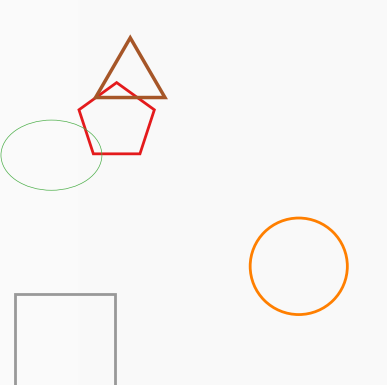[{"shape": "pentagon", "thickness": 2, "radius": 0.51, "center": [0.301, 0.683]}, {"shape": "oval", "thickness": 0.5, "radius": 0.65, "center": [0.133, 0.597]}, {"shape": "circle", "thickness": 2, "radius": 0.63, "center": [0.771, 0.308]}, {"shape": "triangle", "thickness": 2.5, "radius": 0.52, "center": [0.336, 0.798]}, {"shape": "square", "thickness": 2, "radius": 0.64, "center": [0.167, 0.107]}]